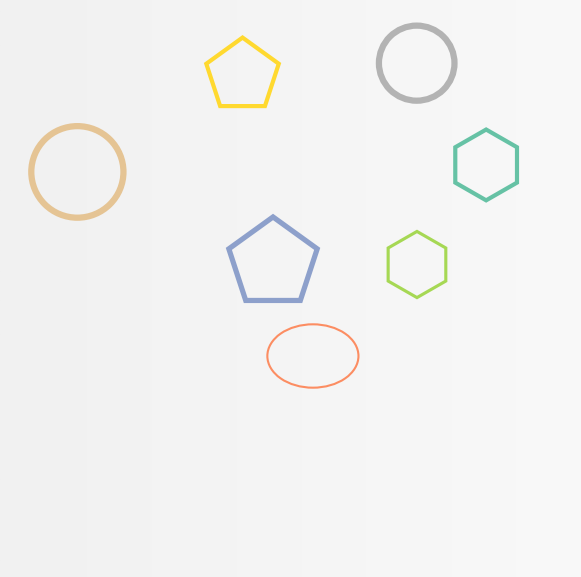[{"shape": "hexagon", "thickness": 2, "radius": 0.31, "center": [0.836, 0.714]}, {"shape": "oval", "thickness": 1, "radius": 0.39, "center": [0.538, 0.383]}, {"shape": "pentagon", "thickness": 2.5, "radius": 0.4, "center": [0.47, 0.544]}, {"shape": "hexagon", "thickness": 1.5, "radius": 0.29, "center": [0.717, 0.541]}, {"shape": "pentagon", "thickness": 2, "radius": 0.33, "center": [0.417, 0.868]}, {"shape": "circle", "thickness": 3, "radius": 0.4, "center": [0.133, 0.701]}, {"shape": "circle", "thickness": 3, "radius": 0.32, "center": [0.717, 0.89]}]